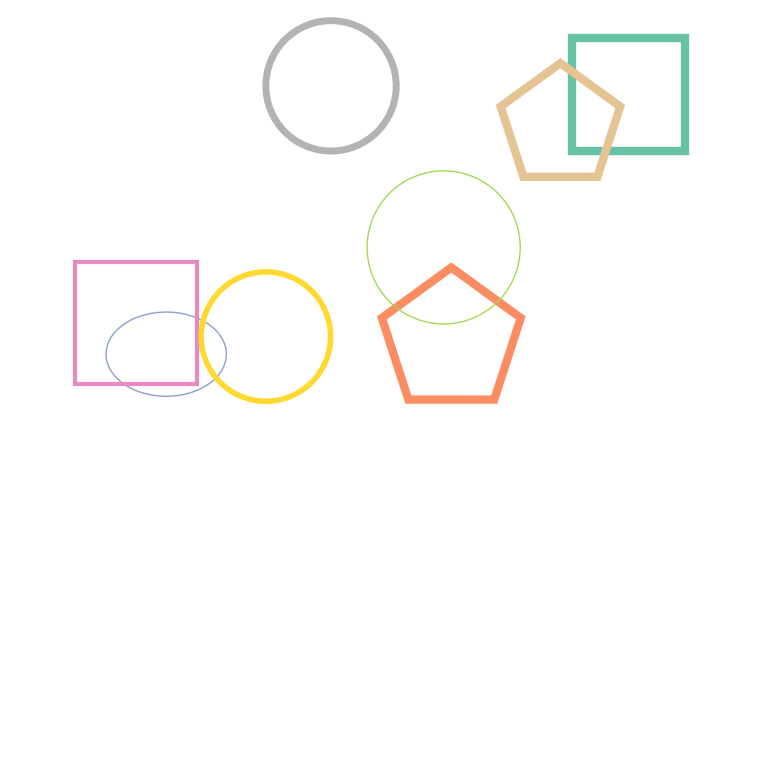[{"shape": "square", "thickness": 3, "radius": 0.37, "center": [0.816, 0.877]}, {"shape": "pentagon", "thickness": 3, "radius": 0.47, "center": [0.586, 0.558]}, {"shape": "oval", "thickness": 0.5, "radius": 0.39, "center": [0.216, 0.54]}, {"shape": "square", "thickness": 1.5, "radius": 0.4, "center": [0.176, 0.58]}, {"shape": "circle", "thickness": 0.5, "radius": 0.5, "center": [0.576, 0.679]}, {"shape": "circle", "thickness": 2, "radius": 0.42, "center": [0.345, 0.563]}, {"shape": "pentagon", "thickness": 3, "radius": 0.41, "center": [0.728, 0.836]}, {"shape": "circle", "thickness": 2.5, "radius": 0.42, "center": [0.43, 0.889]}]